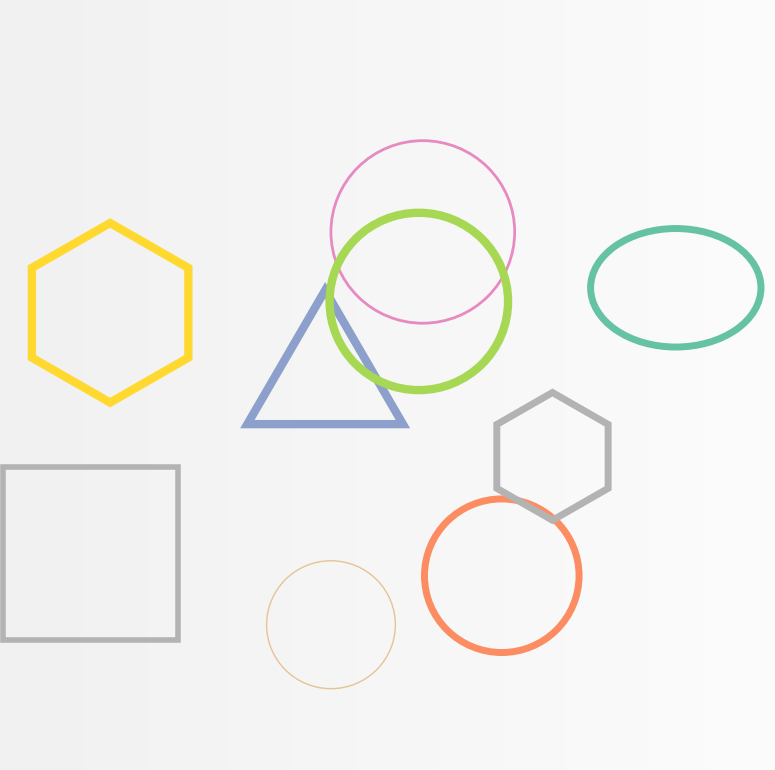[{"shape": "oval", "thickness": 2.5, "radius": 0.55, "center": [0.872, 0.626]}, {"shape": "circle", "thickness": 2.5, "radius": 0.5, "center": [0.647, 0.252]}, {"shape": "triangle", "thickness": 3, "radius": 0.58, "center": [0.42, 0.507]}, {"shape": "circle", "thickness": 1, "radius": 0.59, "center": [0.546, 0.699]}, {"shape": "circle", "thickness": 3, "radius": 0.58, "center": [0.54, 0.609]}, {"shape": "hexagon", "thickness": 3, "radius": 0.58, "center": [0.142, 0.594]}, {"shape": "circle", "thickness": 0.5, "radius": 0.42, "center": [0.427, 0.189]}, {"shape": "square", "thickness": 2, "radius": 0.56, "center": [0.117, 0.282]}, {"shape": "hexagon", "thickness": 2.5, "radius": 0.41, "center": [0.713, 0.407]}]